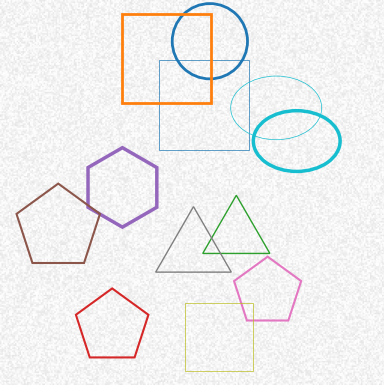[{"shape": "circle", "thickness": 2, "radius": 0.49, "center": [0.545, 0.893]}, {"shape": "square", "thickness": 0.5, "radius": 0.58, "center": [0.53, 0.728]}, {"shape": "square", "thickness": 2, "radius": 0.58, "center": [0.432, 0.849]}, {"shape": "triangle", "thickness": 1, "radius": 0.5, "center": [0.614, 0.392]}, {"shape": "pentagon", "thickness": 1.5, "radius": 0.5, "center": [0.291, 0.152]}, {"shape": "hexagon", "thickness": 2.5, "radius": 0.52, "center": [0.318, 0.513]}, {"shape": "pentagon", "thickness": 1.5, "radius": 0.57, "center": [0.151, 0.409]}, {"shape": "pentagon", "thickness": 1.5, "radius": 0.46, "center": [0.695, 0.242]}, {"shape": "triangle", "thickness": 1, "radius": 0.57, "center": [0.503, 0.35]}, {"shape": "square", "thickness": 0.5, "radius": 0.44, "center": [0.569, 0.126]}, {"shape": "oval", "thickness": 0.5, "radius": 0.59, "center": [0.717, 0.72]}, {"shape": "oval", "thickness": 2.5, "radius": 0.56, "center": [0.771, 0.634]}]